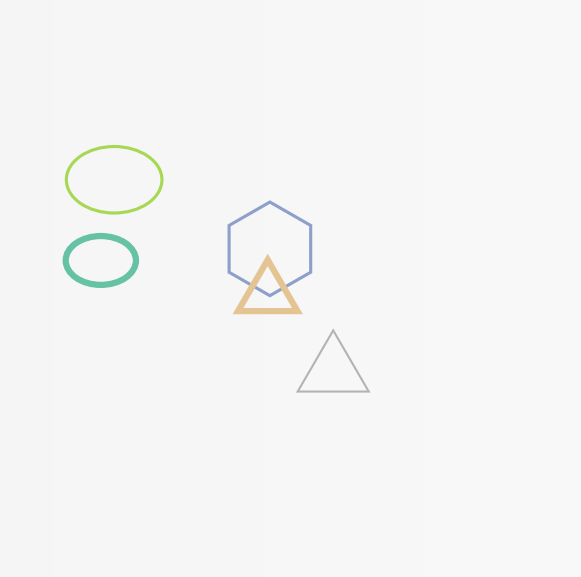[{"shape": "oval", "thickness": 3, "radius": 0.3, "center": [0.173, 0.548]}, {"shape": "hexagon", "thickness": 1.5, "radius": 0.41, "center": [0.464, 0.568]}, {"shape": "oval", "thickness": 1.5, "radius": 0.41, "center": [0.196, 0.688]}, {"shape": "triangle", "thickness": 3, "radius": 0.3, "center": [0.461, 0.49]}, {"shape": "triangle", "thickness": 1, "radius": 0.35, "center": [0.573, 0.356]}]